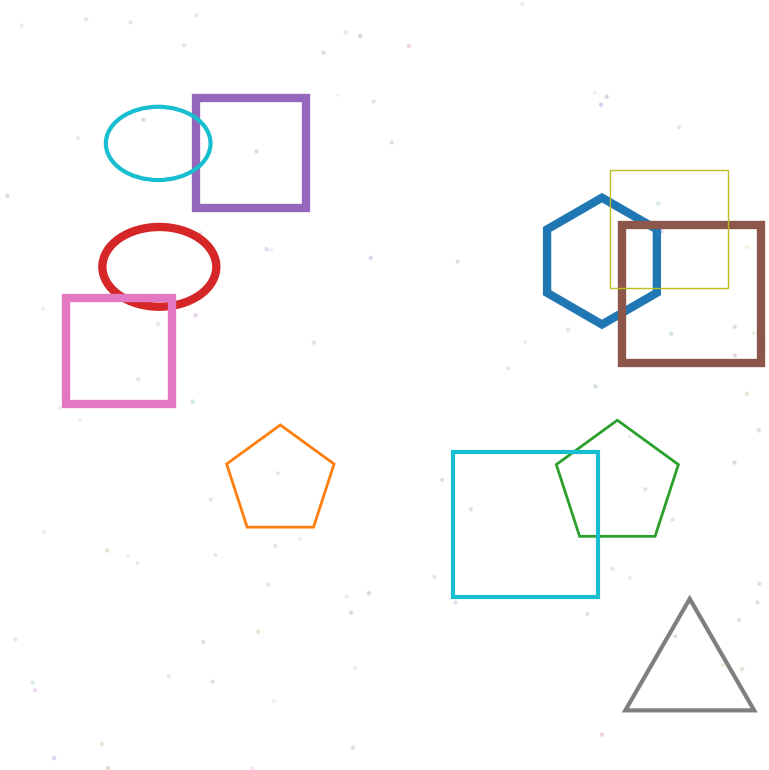[{"shape": "hexagon", "thickness": 3, "radius": 0.41, "center": [0.782, 0.661]}, {"shape": "pentagon", "thickness": 1, "radius": 0.37, "center": [0.364, 0.375]}, {"shape": "pentagon", "thickness": 1, "radius": 0.42, "center": [0.802, 0.371]}, {"shape": "oval", "thickness": 3, "radius": 0.37, "center": [0.207, 0.653]}, {"shape": "square", "thickness": 3, "radius": 0.36, "center": [0.326, 0.802]}, {"shape": "square", "thickness": 3, "radius": 0.45, "center": [0.898, 0.618]}, {"shape": "square", "thickness": 3, "radius": 0.34, "center": [0.155, 0.544]}, {"shape": "triangle", "thickness": 1.5, "radius": 0.48, "center": [0.896, 0.126]}, {"shape": "square", "thickness": 0.5, "radius": 0.38, "center": [0.868, 0.702]}, {"shape": "square", "thickness": 1.5, "radius": 0.47, "center": [0.682, 0.319]}, {"shape": "oval", "thickness": 1.5, "radius": 0.34, "center": [0.205, 0.814]}]